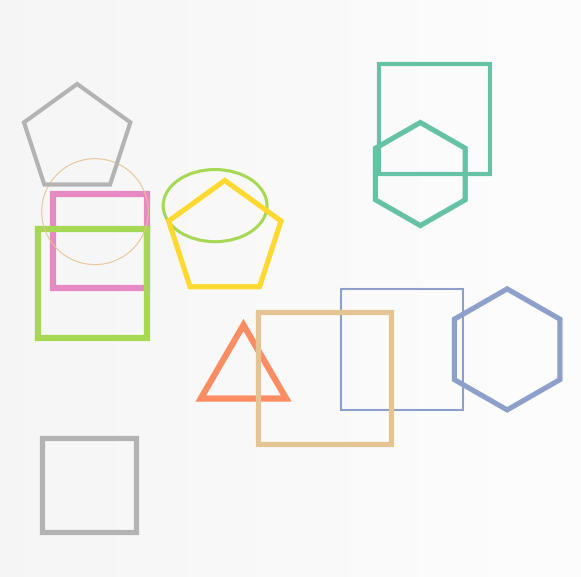[{"shape": "square", "thickness": 2, "radius": 0.48, "center": [0.748, 0.793]}, {"shape": "hexagon", "thickness": 2.5, "radius": 0.45, "center": [0.723, 0.698]}, {"shape": "triangle", "thickness": 3, "radius": 0.42, "center": [0.419, 0.351]}, {"shape": "hexagon", "thickness": 2.5, "radius": 0.52, "center": [0.873, 0.394]}, {"shape": "square", "thickness": 1, "radius": 0.52, "center": [0.691, 0.394]}, {"shape": "square", "thickness": 3, "radius": 0.41, "center": [0.172, 0.582]}, {"shape": "square", "thickness": 3, "radius": 0.47, "center": [0.159, 0.508]}, {"shape": "oval", "thickness": 1.5, "radius": 0.45, "center": [0.37, 0.643]}, {"shape": "pentagon", "thickness": 2.5, "radius": 0.51, "center": [0.387, 0.585]}, {"shape": "circle", "thickness": 0.5, "radius": 0.46, "center": [0.163, 0.633]}, {"shape": "square", "thickness": 2.5, "radius": 0.57, "center": [0.558, 0.344]}, {"shape": "square", "thickness": 2.5, "radius": 0.4, "center": [0.153, 0.159]}, {"shape": "pentagon", "thickness": 2, "radius": 0.48, "center": [0.133, 0.757]}]